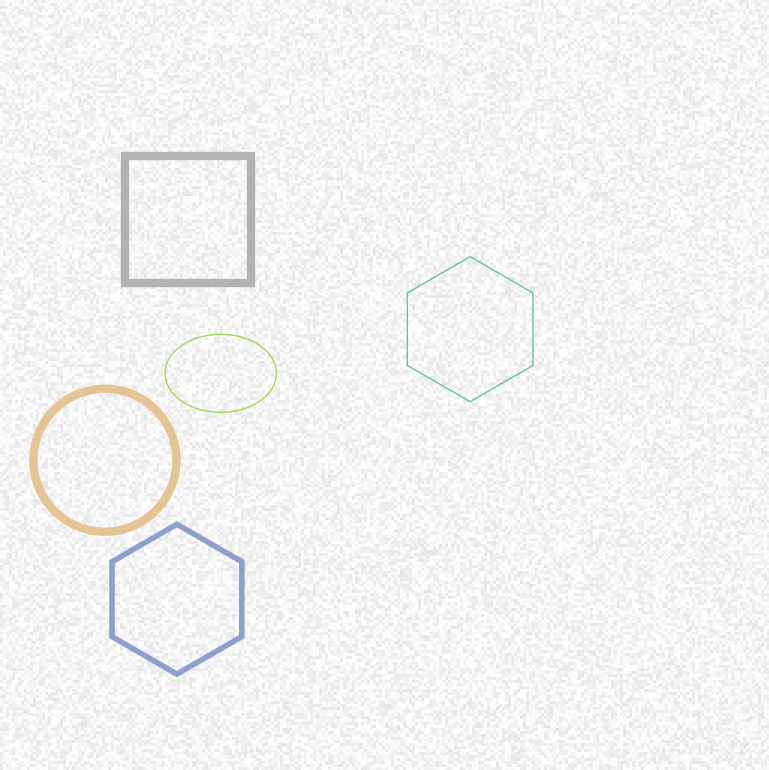[{"shape": "hexagon", "thickness": 0.5, "radius": 0.47, "center": [0.611, 0.572]}, {"shape": "hexagon", "thickness": 2, "radius": 0.49, "center": [0.23, 0.222]}, {"shape": "oval", "thickness": 0.5, "radius": 0.36, "center": [0.287, 0.515]}, {"shape": "circle", "thickness": 3, "radius": 0.46, "center": [0.136, 0.402]}, {"shape": "square", "thickness": 3, "radius": 0.41, "center": [0.244, 0.715]}]